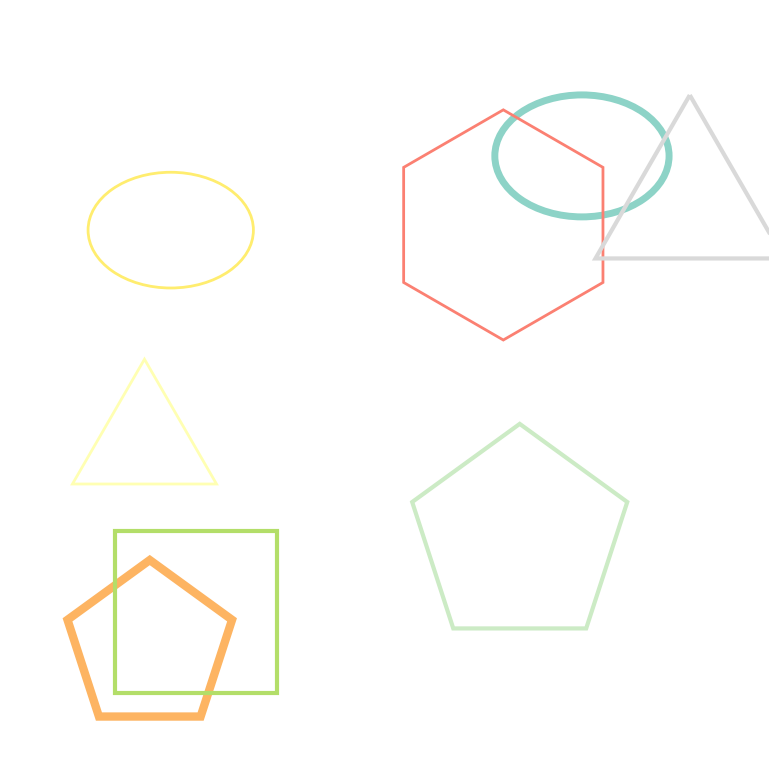[{"shape": "oval", "thickness": 2.5, "radius": 0.57, "center": [0.756, 0.798]}, {"shape": "triangle", "thickness": 1, "radius": 0.54, "center": [0.188, 0.425]}, {"shape": "hexagon", "thickness": 1, "radius": 0.75, "center": [0.654, 0.708]}, {"shape": "pentagon", "thickness": 3, "radius": 0.56, "center": [0.195, 0.16]}, {"shape": "square", "thickness": 1.5, "radius": 0.53, "center": [0.255, 0.205]}, {"shape": "triangle", "thickness": 1.5, "radius": 0.71, "center": [0.896, 0.735]}, {"shape": "pentagon", "thickness": 1.5, "radius": 0.73, "center": [0.675, 0.303]}, {"shape": "oval", "thickness": 1, "radius": 0.54, "center": [0.222, 0.701]}]